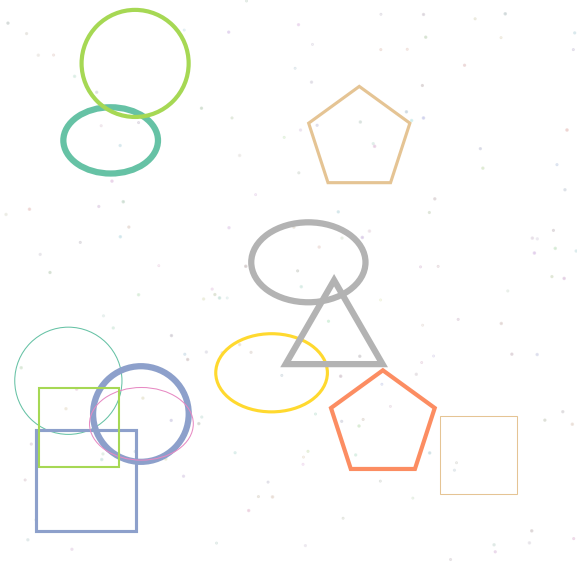[{"shape": "oval", "thickness": 3, "radius": 0.41, "center": [0.192, 0.756]}, {"shape": "circle", "thickness": 0.5, "radius": 0.46, "center": [0.118, 0.34]}, {"shape": "pentagon", "thickness": 2, "radius": 0.47, "center": [0.663, 0.263]}, {"shape": "square", "thickness": 1.5, "radius": 0.44, "center": [0.149, 0.167]}, {"shape": "circle", "thickness": 3, "radius": 0.41, "center": [0.244, 0.282]}, {"shape": "oval", "thickness": 0.5, "radius": 0.45, "center": [0.245, 0.265]}, {"shape": "square", "thickness": 1, "radius": 0.34, "center": [0.137, 0.259]}, {"shape": "circle", "thickness": 2, "radius": 0.46, "center": [0.234, 0.889]}, {"shape": "oval", "thickness": 1.5, "radius": 0.48, "center": [0.47, 0.354]}, {"shape": "pentagon", "thickness": 1.5, "radius": 0.46, "center": [0.622, 0.757]}, {"shape": "square", "thickness": 0.5, "radius": 0.34, "center": [0.828, 0.212]}, {"shape": "triangle", "thickness": 3, "radius": 0.48, "center": [0.579, 0.417]}, {"shape": "oval", "thickness": 3, "radius": 0.49, "center": [0.534, 0.545]}]